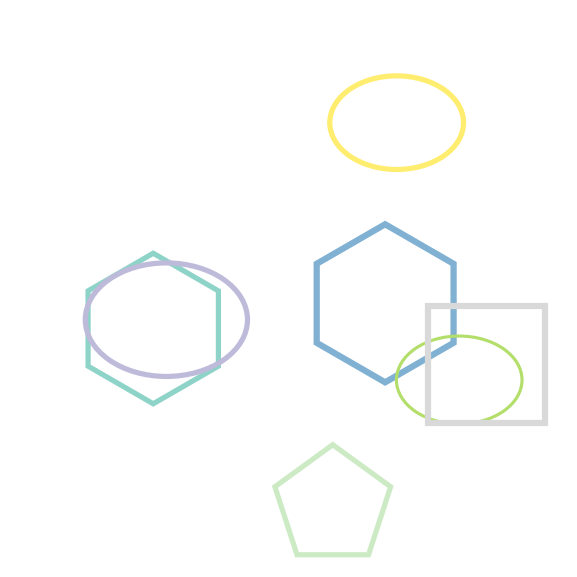[{"shape": "hexagon", "thickness": 2.5, "radius": 0.65, "center": [0.265, 0.43]}, {"shape": "oval", "thickness": 2.5, "radius": 0.7, "center": [0.288, 0.446]}, {"shape": "hexagon", "thickness": 3, "radius": 0.68, "center": [0.667, 0.474]}, {"shape": "oval", "thickness": 1.5, "radius": 0.54, "center": [0.795, 0.341]}, {"shape": "square", "thickness": 3, "radius": 0.51, "center": [0.843, 0.367]}, {"shape": "pentagon", "thickness": 2.5, "radius": 0.53, "center": [0.576, 0.124]}, {"shape": "oval", "thickness": 2.5, "radius": 0.58, "center": [0.687, 0.787]}]